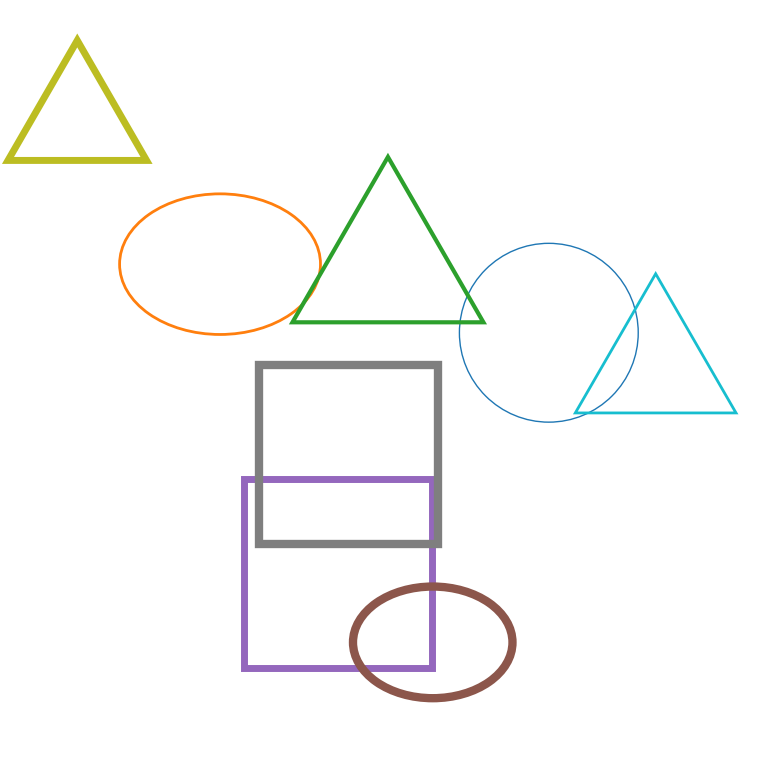[{"shape": "circle", "thickness": 0.5, "radius": 0.58, "center": [0.713, 0.568]}, {"shape": "oval", "thickness": 1, "radius": 0.65, "center": [0.286, 0.657]}, {"shape": "triangle", "thickness": 1.5, "radius": 0.72, "center": [0.504, 0.653]}, {"shape": "square", "thickness": 2.5, "radius": 0.61, "center": [0.439, 0.255]}, {"shape": "oval", "thickness": 3, "radius": 0.52, "center": [0.562, 0.166]}, {"shape": "square", "thickness": 3, "radius": 0.58, "center": [0.452, 0.41]}, {"shape": "triangle", "thickness": 2.5, "radius": 0.52, "center": [0.1, 0.844]}, {"shape": "triangle", "thickness": 1, "radius": 0.6, "center": [0.852, 0.524]}]